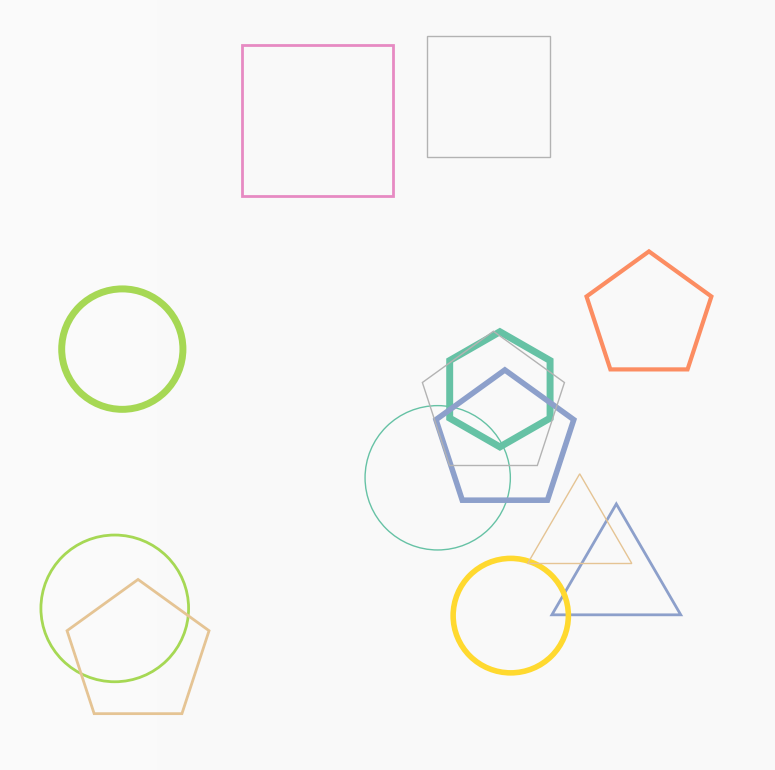[{"shape": "hexagon", "thickness": 2.5, "radius": 0.37, "center": [0.645, 0.494]}, {"shape": "circle", "thickness": 0.5, "radius": 0.47, "center": [0.565, 0.379]}, {"shape": "pentagon", "thickness": 1.5, "radius": 0.42, "center": [0.837, 0.589]}, {"shape": "pentagon", "thickness": 2, "radius": 0.47, "center": [0.651, 0.426]}, {"shape": "triangle", "thickness": 1, "radius": 0.48, "center": [0.795, 0.25]}, {"shape": "square", "thickness": 1, "radius": 0.49, "center": [0.41, 0.844]}, {"shape": "circle", "thickness": 1, "radius": 0.48, "center": [0.148, 0.21]}, {"shape": "circle", "thickness": 2.5, "radius": 0.39, "center": [0.158, 0.547]}, {"shape": "circle", "thickness": 2, "radius": 0.37, "center": [0.659, 0.2]}, {"shape": "pentagon", "thickness": 1, "radius": 0.48, "center": [0.178, 0.151]}, {"shape": "triangle", "thickness": 0.5, "radius": 0.39, "center": [0.748, 0.307]}, {"shape": "square", "thickness": 0.5, "radius": 0.39, "center": [0.63, 0.875]}, {"shape": "pentagon", "thickness": 0.5, "radius": 0.48, "center": [0.637, 0.473]}]